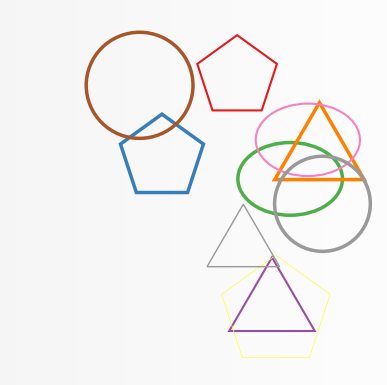[{"shape": "pentagon", "thickness": 1.5, "radius": 0.54, "center": [0.612, 0.801]}, {"shape": "pentagon", "thickness": 2.5, "radius": 0.56, "center": [0.418, 0.591]}, {"shape": "oval", "thickness": 2.5, "radius": 0.67, "center": [0.749, 0.535]}, {"shape": "triangle", "thickness": 1.5, "radius": 0.64, "center": [0.702, 0.204]}, {"shape": "triangle", "thickness": 2.5, "radius": 0.67, "center": [0.824, 0.6]}, {"shape": "pentagon", "thickness": 0.5, "radius": 0.74, "center": [0.712, 0.19]}, {"shape": "circle", "thickness": 2.5, "radius": 0.69, "center": [0.36, 0.778]}, {"shape": "oval", "thickness": 1.5, "radius": 0.67, "center": [0.794, 0.637]}, {"shape": "circle", "thickness": 2.5, "radius": 0.62, "center": [0.832, 0.471]}, {"shape": "triangle", "thickness": 1, "radius": 0.54, "center": [0.628, 0.361]}]